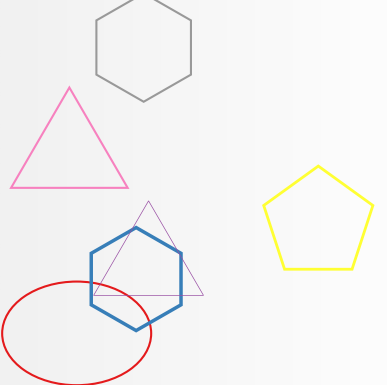[{"shape": "oval", "thickness": 1.5, "radius": 0.96, "center": [0.198, 0.134]}, {"shape": "hexagon", "thickness": 2.5, "radius": 0.67, "center": [0.351, 0.275]}, {"shape": "triangle", "thickness": 0.5, "radius": 0.82, "center": [0.383, 0.315]}, {"shape": "pentagon", "thickness": 2, "radius": 0.74, "center": [0.821, 0.421]}, {"shape": "triangle", "thickness": 1.5, "radius": 0.87, "center": [0.179, 0.599]}, {"shape": "hexagon", "thickness": 1.5, "radius": 0.7, "center": [0.371, 0.877]}]